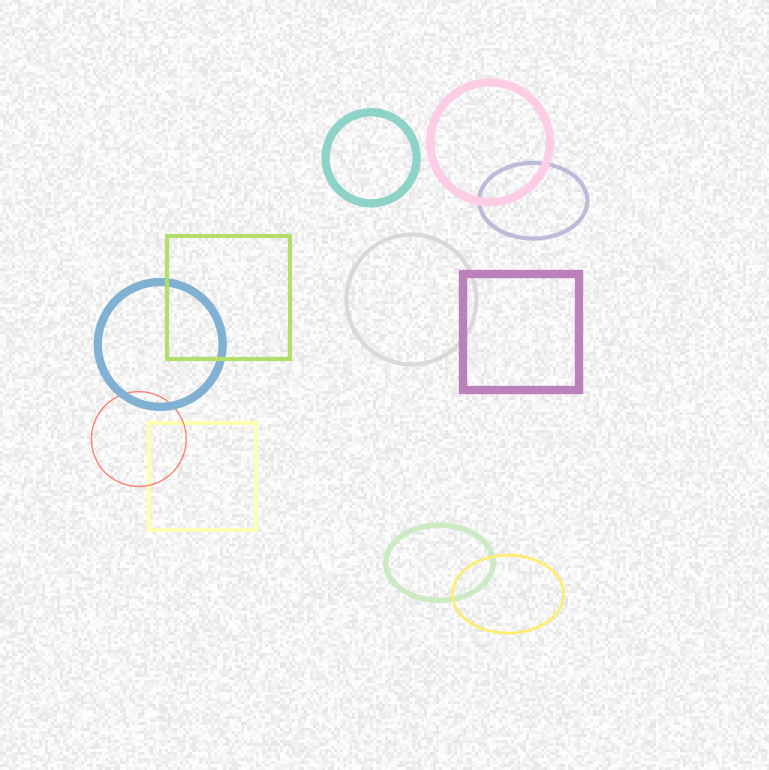[{"shape": "circle", "thickness": 3, "radius": 0.3, "center": [0.482, 0.795]}, {"shape": "square", "thickness": 1.5, "radius": 0.35, "center": [0.263, 0.381]}, {"shape": "oval", "thickness": 1.5, "radius": 0.35, "center": [0.693, 0.739]}, {"shape": "circle", "thickness": 0.5, "radius": 0.31, "center": [0.18, 0.43]}, {"shape": "circle", "thickness": 3, "radius": 0.41, "center": [0.208, 0.553]}, {"shape": "square", "thickness": 1.5, "radius": 0.4, "center": [0.297, 0.614]}, {"shape": "circle", "thickness": 3, "radius": 0.39, "center": [0.636, 0.815]}, {"shape": "circle", "thickness": 1.5, "radius": 0.42, "center": [0.534, 0.611]}, {"shape": "square", "thickness": 3, "radius": 0.38, "center": [0.677, 0.569]}, {"shape": "oval", "thickness": 2, "radius": 0.35, "center": [0.571, 0.269]}, {"shape": "oval", "thickness": 1, "radius": 0.36, "center": [0.66, 0.228]}]